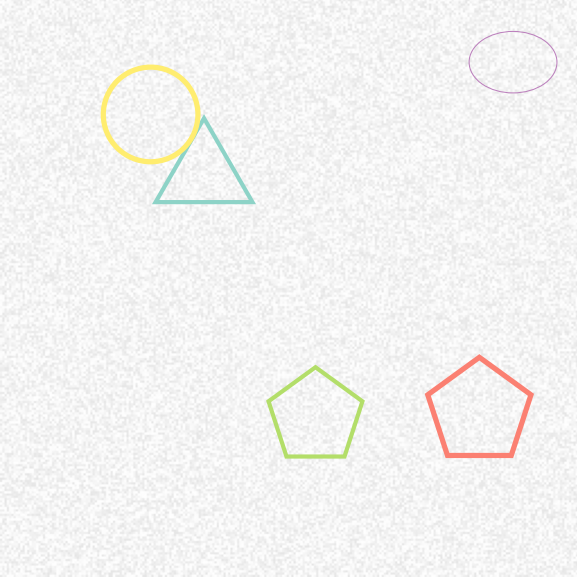[{"shape": "triangle", "thickness": 2, "radius": 0.48, "center": [0.353, 0.698]}, {"shape": "pentagon", "thickness": 2.5, "radius": 0.47, "center": [0.83, 0.286]}, {"shape": "pentagon", "thickness": 2, "radius": 0.43, "center": [0.546, 0.278]}, {"shape": "oval", "thickness": 0.5, "radius": 0.38, "center": [0.888, 0.891]}, {"shape": "circle", "thickness": 2.5, "radius": 0.41, "center": [0.261, 0.801]}]